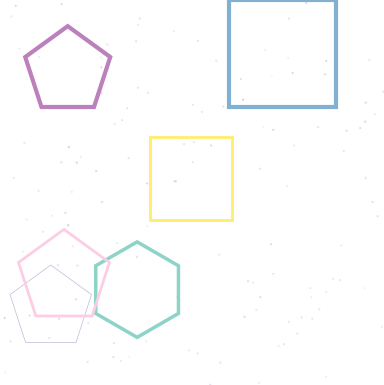[{"shape": "hexagon", "thickness": 2.5, "radius": 0.62, "center": [0.356, 0.248]}, {"shape": "pentagon", "thickness": 0.5, "radius": 0.56, "center": [0.132, 0.2]}, {"shape": "square", "thickness": 3, "radius": 0.69, "center": [0.734, 0.862]}, {"shape": "pentagon", "thickness": 2, "radius": 0.62, "center": [0.166, 0.28]}, {"shape": "pentagon", "thickness": 3, "radius": 0.58, "center": [0.176, 0.816]}, {"shape": "square", "thickness": 2, "radius": 0.54, "center": [0.496, 0.536]}]